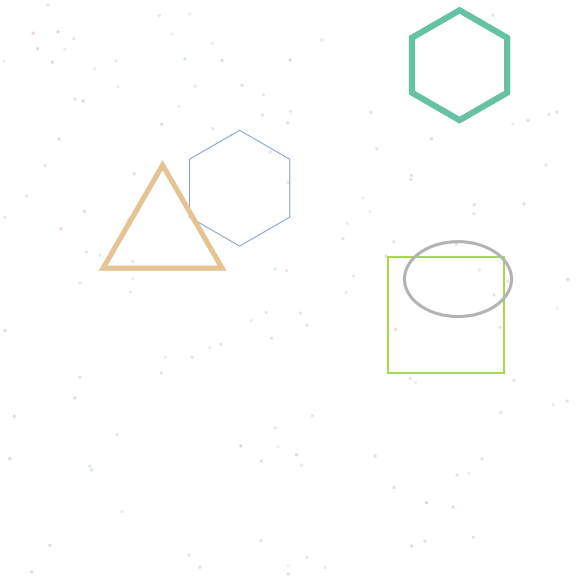[{"shape": "hexagon", "thickness": 3, "radius": 0.48, "center": [0.796, 0.886]}, {"shape": "hexagon", "thickness": 0.5, "radius": 0.5, "center": [0.415, 0.673]}, {"shape": "square", "thickness": 1, "radius": 0.5, "center": [0.772, 0.454]}, {"shape": "triangle", "thickness": 2.5, "radius": 0.59, "center": [0.282, 0.594]}, {"shape": "oval", "thickness": 1.5, "radius": 0.46, "center": [0.793, 0.516]}]